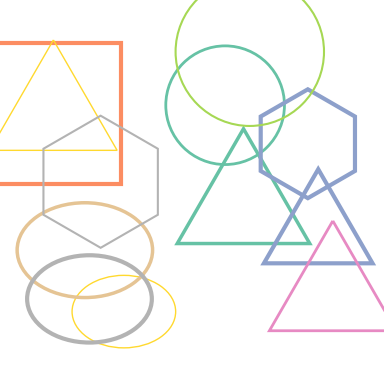[{"shape": "circle", "thickness": 2, "radius": 0.77, "center": [0.585, 0.727]}, {"shape": "triangle", "thickness": 2.5, "radius": 0.99, "center": [0.632, 0.467]}, {"shape": "square", "thickness": 3, "radius": 0.92, "center": [0.13, 0.705]}, {"shape": "hexagon", "thickness": 3, "radius": 0.71, "center": [0.8, 0.627]}, {"shape": "triangle", "thickness": 3, "radius": 0.81, "center": [0.827, 0.398]}, {"shape": "triangle", "thickness": 2, "radius": 0.95, "center": [0.864, 0.236]}, {"shape": "circle", "thickness": 1.5, "radius": 0.96, "center": [0.649, 0.866]}, {"shape": "triangle", "thickness": 1, "radius": 0.96, "center": [0.139, 0.705]}, {"shape": "oval", "thickness": 1, "radius": 0.67, "center": [0.322, 0.191]}, {"shape": "oval", "thickness": 2.5, "radius": 0.88, "center": [0.22, 0.35]}, {"shape": "hexagon", "thickness": 1.5, "radius": 0.86, "center": [0.261, 0.528]}, {"shape": "oval", "thickness": 3, "radius": 0.81, "center": [0.232, 0.224]}]